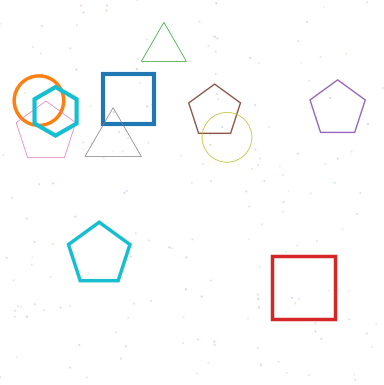[{"shape": "square", "thickness": 3, "radius": 0.33, "center": [0.334, 0.744]}, {"shape": "circle", "thickness": 2.5, "radius": 0.32, "center": [0.101, 0.739]}, {"shape": "triangle", "thickness": 0.5, "radius": 0.34, "center": [0.426, 0.874]}, {"shape": "square", "thickness": 2.5, "radius": 0.41, "center": [0.789, 0.254]}, {"shape": "pentagon", "thickness": 1, "radius": 0.38, "center": [0.877, 0.717]}, {"shape": "pentagon", "thickness": 1, "radius": 0.35, "center": [0.557, 0.711]}, {"shape": "pentagon", "thickness": 0.5, "radius": 0.41, "center": [0.119, 0.656]}, {"shape": "triangle", "thickness": 0.5, "radius": 0.42, "center": [0.294, 0.636]}, {"shape": "circle", "thickness": 0.5, "radius": 0.32, "center": [0.59, 0.643]}, {"shape": "hexagon", "thickness": 3, "radius": 0.32, "center": [0.144, 0.711]}, {"shape": "pentagon", "thickness": 2.5, "radius": 0.42, "center": [0.258, 0.339]}]